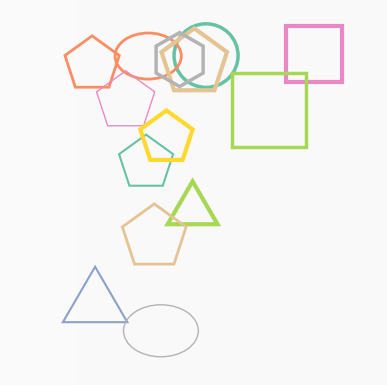[{"shape": "circle", "thickness": 2.5, "radius": 0.41, "center": [0.532, 0.856]}, {"shape": "pentagon", "thickness": 1.5, "radius": 0.37, "center": [0.377, 0.577]}, {"shape": "pentagon", "thickness": 2, "radius": 0.37, "center": [0.238, 0.833]}, {"shape": "oval", "thickness": 2, "radius": 0.43, "center": [0.382, 0.854]}, {"shape": "triangle", "thickness": 1.5, "radius": 0.48, "center": [0.245, 0.211]}, {"shape": "square", "thickness": 3, "radius": 0.36, "center": [0.81, 0.86]}, {"shape": "pentagon", "thickness": 1, "radius": 0.39, "center": [0.324, 0.737]}, {"shape": "triangle", "thickness": 3, "radius": 0.37, "center": [0.497, 0.455]}, {"shape": "square", "thickness": 2.5, "radius": 0.48, "center": [0.694, 0.713]}, {"shape": "pentagon", "thickness": 3, "radius": 0.36, "center": [0.43, 0.642]}, {"shape": "pentagon", "thickness": 2, "radius": 0.43, "center": [0.398, 0.384]}, {"shape": "pentagon", "thickness": 3, "radius": 0.44, "center": [0.501, 0.837]}, {"shape": "hexagon", "thickness": 2.5, "radius": 0.35, "center": [0.464, 0.845]}, {"shape": "oval", "thickness": 1, "radius": 0.48, "center": [0.415, 0.141]}]